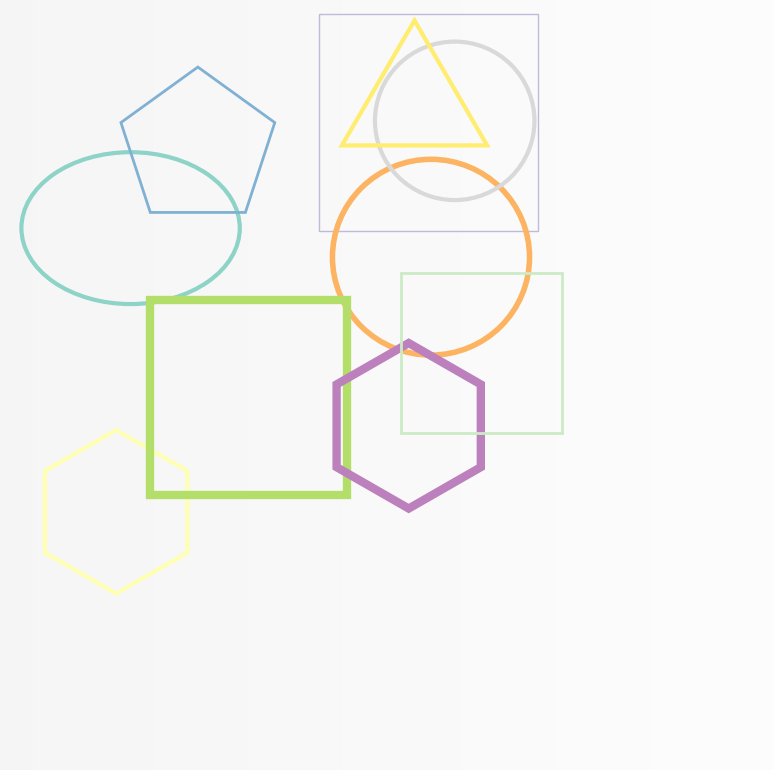[{"shape": "oval", "thickness": 1.5, "radius": 0.7, "center": [0.169, 0.704]}, {"shape": "hexagon", "thickness": 1.5, "radius": 0.53, "center": [0.15, 0.335]}, {"shape": "square", "thickness": 0.5, "radius": 0.71, "center": [0.553, 0.841]}, {"shape": "pentagon", "thickness": 1, "radius": 0.52, "center": [0.255, 0.809]}, {"shape": "circle", "thickness": 2, "radius": 0.64, "center": [0.556, 0.666]}, {"shape": "square", "thickness": 3, "radius": 0.63, "center": [0.32, 0.484]}, {"shape": "circle", "thickness": 1.5, "radius": 0.51, "center": [0.587, 0.843]}, {"shape": "hexagon", "thickness": 3, "radius": 0.54, "center": [0.527, 0.447]}, {"shape": "square", "thickness": 1, "radius": 0.52, "center": [0.621, 0.542]}, {"shape": "triangle", "thickness": 1.5, "radius": 0.54, "center": [0.535, 0.865]}]